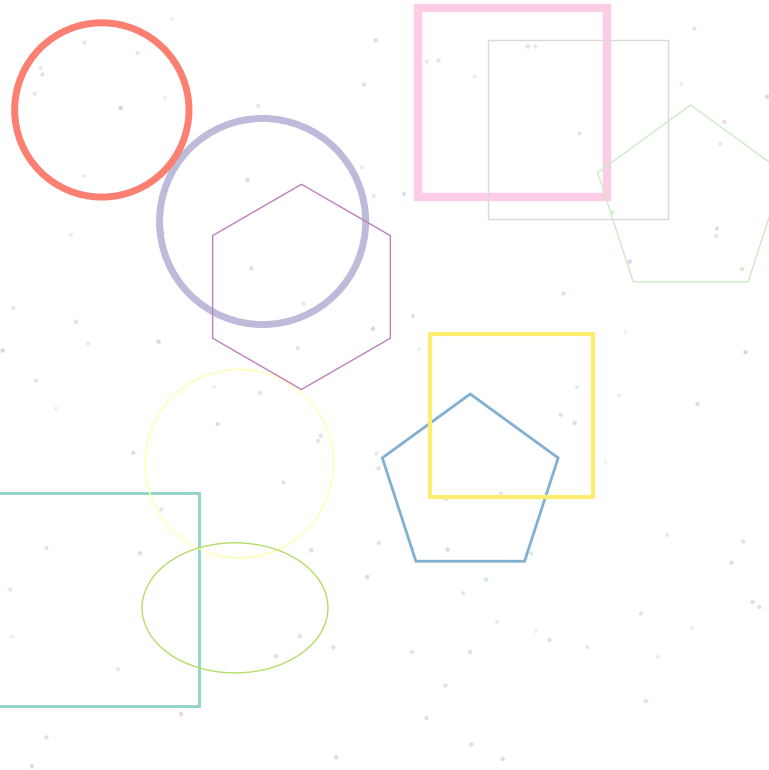[{"shape": "square", "thickness": 1, "radius": 0.69, "center": [0.12, 0.221]}, {"shape": "circle", "thickness": 0.5, "radius": 0.61, "center": [0.311, 0.398]}, {"shape": "circle", "thickness": 2.5, "radius": 0.67, "center": [0.341, 0.712]}, {"shape": "circle", "thickness": 2.5, "radius": 0.57, "center": [0.132, 0.857]}, {"shape": "pentagon", "thickness": 1, "radius": 0.6, "center": [0.611, 0.368]}, {"shape": "oval", "thickness": 0.5, "radius": 0.6, "center": [0.305, 0.211]}, {"shape": "square", "thickness": 3, "radius": 0.61, "center": [0.665, 0.867]}, {"shape": "square", "thickness": 0.5, "radius": 0.58, "center": [0.751, 0.832]}, {"shape": "hexagon", "thickness": 0.5, "radius": 0.67, "center": [0.392, 0.627]}, {"shape": "pentagon", "thickness": 0.5, "radius": 0.63, "center": [0.897, 0.737]}, {"shape": "square", "thickness": 1.5, "radius": 0.53, "center": [0.664, 0.461]}]